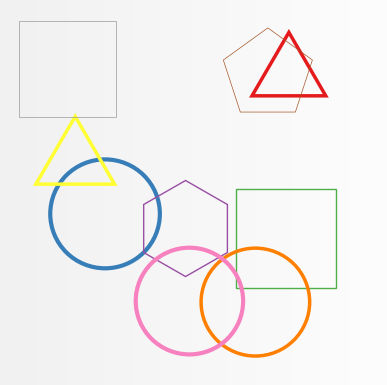[{"shape": "triangle", "thickness": 2.5, "radius": 0.55, "center": [0.746, 0.806]}, {"shape": "circle", "thickness": 3, "radius": 0.71, "center": [0.271, 0.445]}, {"shape": "square", "thickness": 1, "radius": 0.64, "center": [0.739, 0.381]}, {"shape": "hexagon", "thickness": 1, "radius": 0.62, "center": [0.479, 0.406]}, {"shape": "circle", "thickness": 2.5, "radius": 0.7, "center": [0.659, 0.215]}, {"shape": "triangle", "thickness": 2.5, "radius": 0.59, "center": [0.194, 0.58]}, {"shape": "pentagon", "thickness": 0.5, "radius": 0.6, "center": [0.691, 0.807]}, {"shape": "circle", "thickness": 3, "radius": 0.69, "center": [0.489, 0.218]}, {"shape": "square", "thickness": 0.5, "radius": 0.62, "center": [0.174, 0.82]}]